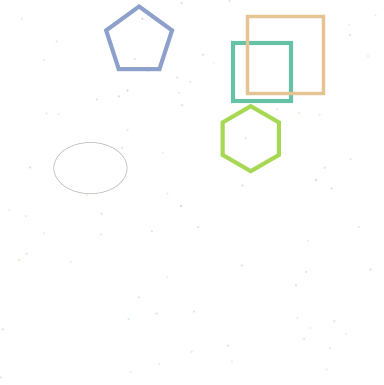[{"shape": "square", "thickness": 3, "radius": 0.38, "center": [0.681, 0.813]}, {"shape": "pentagon", "thickness": 3, "radius": 0.45, "center": [0.361, 0.893]}, {"shape": "hexagon", "thickness": 3, "radius": 0.42, "center": [0.651, 0.64]}, {"shape": "square", "thickness": 2.5, "radius": 0.5, "center": [0.74, 0.858]}, {"shape": "oval", "thickness": 0.5, "radius": 0.48, "center": [0.235, 0.563]}]